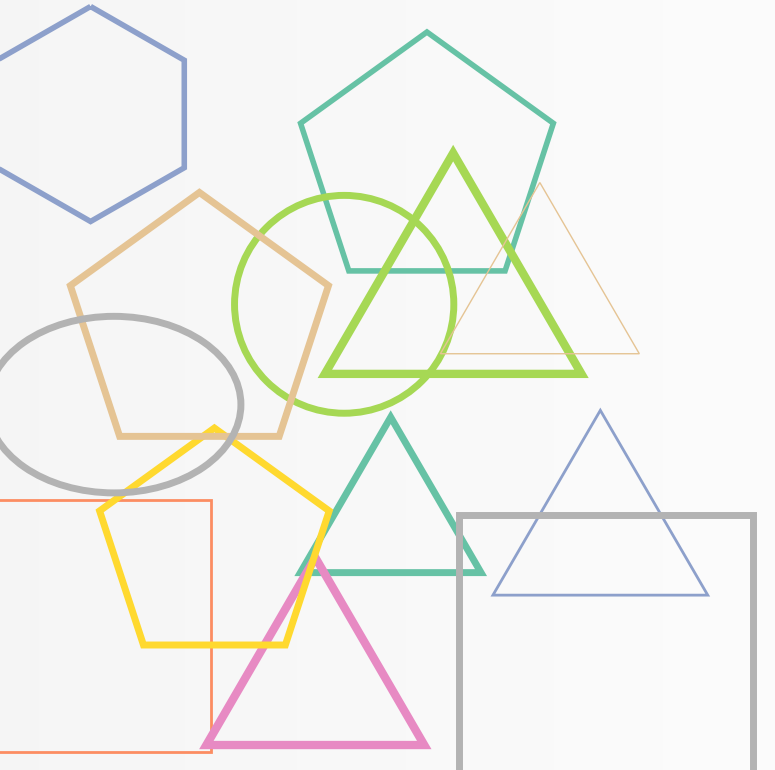[{"shape": "triangle", "thickness": 2.5, "radius": 0.67, "center": [0.504, 0.324]}, {"shape": "pentagon", "thickness": 2, "radius": 0.86, "center": [0.551, 0.787]}, {"shape": "square", "thickness": 1, "radius": 0.82, "center": [0.109, 0.187]}, {"shape": "hexagon", "thickness": 2, "radius": 0.7, "center": [0.117, 0.852]}, {"shape": "triangle", "thickness": 1, "radius": 0.8, "center": [0.775, 0.307]}, {"shape": "triangle", "thickness": 3, "radius": 0.81, "center": [0.407, 0.114]}, {"shape": "triangle", "thickness": 3, "radius": 0.96, "center": [0.585, 0.61]}, {"shape": "circle", "thickness": 2.5, "radius": 0.71, "center": [0.444, 0.605]}, {"shape": "pentagon", "thickness": 2.5, "radius": 0.78, "center": [0.277, 0.288]}, {"shape": "triangle", "thickness": 0.5, "radius": 0.74, "center": [0.697, 0.615]}, {"shape": "pentagon", "thickness": 2.5, "radius": 0.88, "center": [0.257, 0.575]}, {"shape": "square", "thickness": 2.5, "radius": 0.95, "center": [0.782, 0.141]}, {"shape": "oval", "thickness": 2.5, "radius": 0.82, "center": [0.147, 0.475]}]